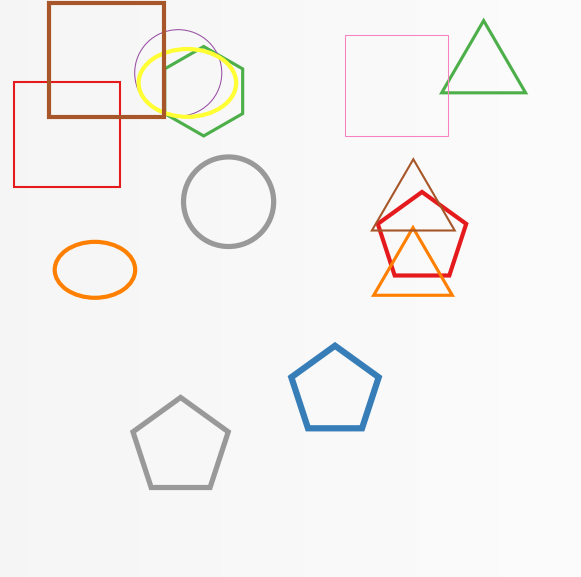[{"shape": "pentagon", "thickness": 2, "radius": 0.4, "center": [0.726, 0.587]}, {"shape": "square", "thickness": 1, "radius": 0.45, "center": [0.115, 0.766]}, {"shape": "pentagon", "thickness": 3, "radius": 0.4, "center": [0.576, 0.321]}, {"shape": "triangle", "thickness": 1.5, "radius": 0.42, "center": [0.832, 0.88]}, {"shape": "hexagon", "thickness": 1.5, "radius": 0.39, "center": [0.35, 0.841]}, {"shape": "circle", "thickness": 0.5, "radius": 0.37, "center": [0.307, 0.873]}, {"shape": "triangle", "thickness": 1.5, "radius": 0.39, "center": [0.711, 0.527]}, {"shape": "oval", "thickness": 2, "radius": 0.35, "center": [0.163, 0.532]}, {"shape": "oval", "thickness": 2, "radius": 0.42, "center": [0.322, 0.856]}, {"shape": "triangle", "thickness": 1, "radius": 0.41, "center": [0.711, 0.641]}, {"shape": "square", "thickness": 2, "radius": 0.49, "center": [0.184, 0.895]}, {"shape": "square", "thickness": 0.5, "radius": 0.44, "center": [0.682, 0.851]}, {"shape": "pentagon", "thickness": 2.5, "radius": 0.43, "center": [0.311, 0.225]}, {"shape": "circle", "thickness": 2.5, "radius": 0.39, "center": [0.393, 0.65]}]